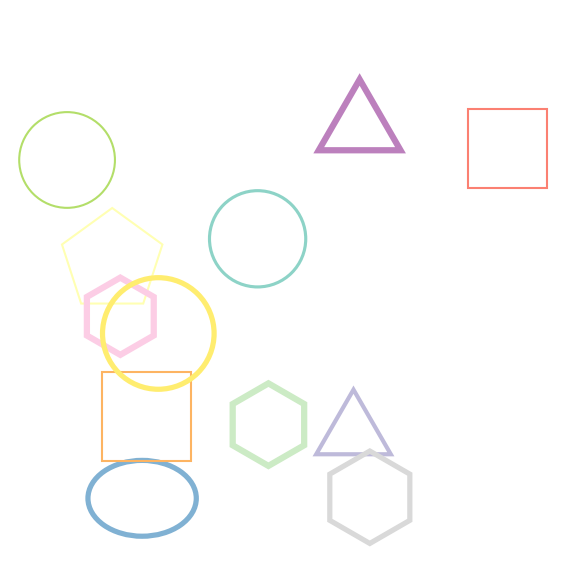[{"shape": "circle", "thickness": 1.5, "radius": 0.42, "center": [0.446, 0.586]}, {"shape": "pentagon", "thickness": 1, "radius": 0.46, "center": [0.194, 0.548]}, {"shape": "triangle", "thickness": 2, "radius": 0.37, "center": [0.612, 0.25]}, {"shape": "square", "thickness": 1, "radius": 0.34, "center": [0.879, 0.742]}, {"shape": "oval", "thickness": 2.5, "radius": 0.47, "center": [0.246, 0.136]}, {"shape": "square", "thickness": 1, "radius": 0.38, "center": [0.254, 0.278]}, {"shape": "circle", "thickness": 1, "radius": 0.41, "center": [0.116, 0.722]}, {"shape": "hexagon", "thickness": 3, "radius": 0.33, "center": [0.208, 0.452]}, {"shape": "hexagon", "thickness": 2.5, "radius": 0.4, "center": [0.64, 0.138]}, {"shape": "triangle", "thickness": 3, "radius": 0.41, "center": [0.623, 0.78]}, {"shape": "hexagon", "thickness": 3, "radius": 0.36, "center": [0.465, 0.264]}, {"shape": "circle", "thickness": 2.5, "radius": 0.48, "center": [0.274, 0.422]}]